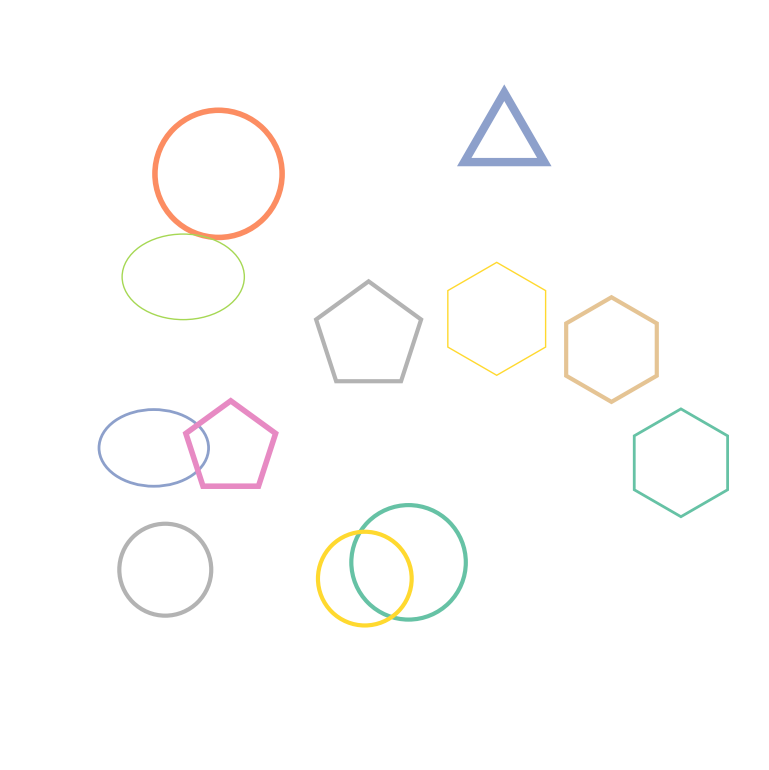[{"shape": "hexagon", "thickness": 1, "radius": 0.35, "center": [0.884, 0.399]}, {"shape": "circle", "thickness": 1.5, "radius": 0.37, "center": [0.531, 0.27]}, {"shape": "circle", "thickness": 2, "radius": 0.41, "center": [0.284, 0.774]}, {"shape": "triangle", "thickness": 3, "radius": 0.3, "center": [0.655, 0.82]}, {"shape": "oval", "thickness": 1, "radius": 0.36, "center": [0.2, 0.418]}, {"shape": "pentagon", "thickness": 2, "radius": 0.31, "center": [0.3, 0.418]}, {"shape": "oval", "thickness": 0.5, "radius": 0.4, "center": [0.238, 0.64]}, {"shape": "circle", "thickness": 1.5, "radius": 0.3, "center": [0.474, 0.249]}, {"shape": "hexagon", "thickness": 0.5, "radius": 0.37, "center": [0.645, 0.586]}, {"shape": "hexagon", "thickness": 1.5, "radius": 0.34, "center": [0.794, 0.546]}, {"shape": "pentagon", "thickness": 1.5, "radius": 0.36, "center": [0.479, 0.563]}, {"shape": "circle", "thickness": 1.5, "radius": 0.3, "center": [0.215, 0.26]}]